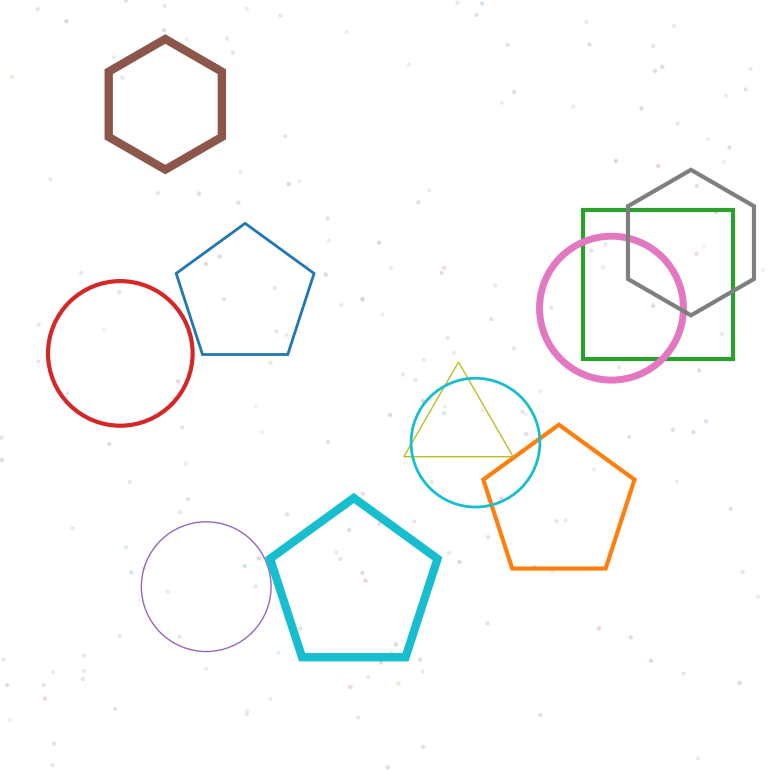[{"shape": "pentagon", "thickness": 1, "radius": 0.47, "center": [0.318, 0.616]}, {"shape": "pentagon", "thickness": 1.5, "radius": 0.52, "center": [0.726, 0.345]}, {"shape": "square", "thickness": 1.5, "radius": 0.49, "center": [0.855, 0.63]}, {"shape": "circle", "thickness": 1.5, "radius": 0.47, "center": [0.156, 0.541]}, {"shape": "circle", "thickness": 0.5, "radius": 0.42, "center": [0.268, 0.238]}, {"shape": "hexagon", "thickness": 3, "radius": 0.42, "center": [0.215, 0.865]}, {"shape": "circle", "thickness": 2.5, "radius": 0.47, "center": [0.794, 0.6]}, {"shape": "hexagon", "thickness": 1.5, "radius": 0.47, "center": [0.897, 0.685]}, {"shape": "triangle", "thickness": 0.5, "radius": 0.41, "center": [0.595, 0.448]}, {"shape": "circle", "thickness": 1, "radius": 0.42, "center": [0.617, 0.425]}, {"shape": "pentagon", "thickness": 3, "radius": 0.57, "center": [0.459, 0.239]}]